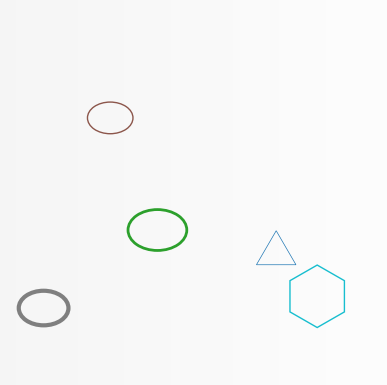[{"shape": "triangle", "thickness": 0.5, "radius": 0.29, "center": [0.713, 0.342]}, {"shape": "oval", "thickness": 2, "radius": 0.38, "center": [0.406, 0.403]}, {"shape": "oval", "thickness": 1, "radius": 0.29, "center": [0.284, 0.694]}, {"shape": "oval", "thickness": 3, "radius": 0.32, "center": [0.113, 0.2]}, {"shape": "hexagon", "thickness": 1, "radius": 0.41, "center": [0.819, 0.23]}]